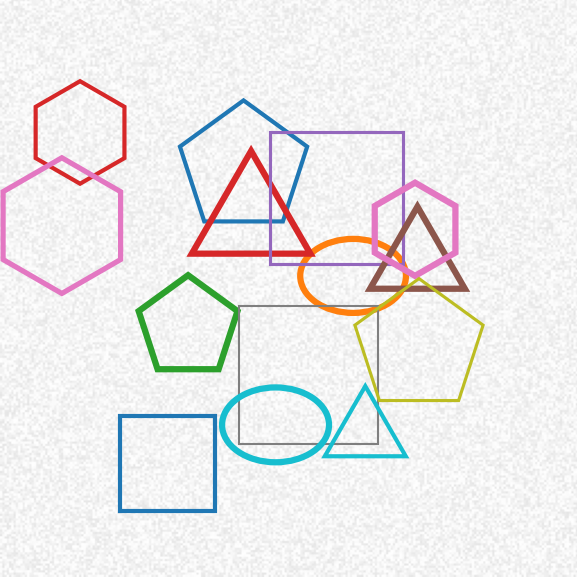[{"shape": "pentagon", "thickness": 2, "radius": 0.58, "center": [0.422, 0.709]}, {"shape": "square", "thickness": 2, "radius": 0.41, "center": [0.289, 0.197]}, {"shape": "oval", "thickness": 3, "radius": 0.46, "center": [0.611, 0.521]}, {"shape": "pentagon", "thickness": 3, "radius": 0.45, "center": [0.326, 0.433]}, {"shape": "hexagon", "thickness": 2, "radius": 0.44, "center": [0.139, 0.77]}, {"shape": "triangle", "thickness": 3, "radius": 0.59, "center": [0.435, 0.619]}, {"shape": "square", "thickness": 1.5, "radius": 0.57, "center": [0.583, 0.657]}, {"shape": "triangle", "thickness": 3, "radius": 0.47, "center": [0.723, 0.547]}, {"shape": "hexagon", "thickness": 3, "radius": 0.4, "center": [0.719, 0.602]}, {"shape": "hexagon", "thickness": 2.5, "radius": 0.59, "center": [0.107, 0.608]}, {"shape": "square", "thickness": 1, "radius": 0.6, "center": [0.534, 0.35]}, {"shape": "pentagon", "thickness": 1.5, "radius": 0.58, "center": [0.726, 0.4]}, {"shape": "triangle", "thickness": 2, "radius": 0.4, "center": [0.633, 0.25]}, {"shape": "oval", "thickness": 3, "radius": 0.46, "center": [0.477, 0.263]}]